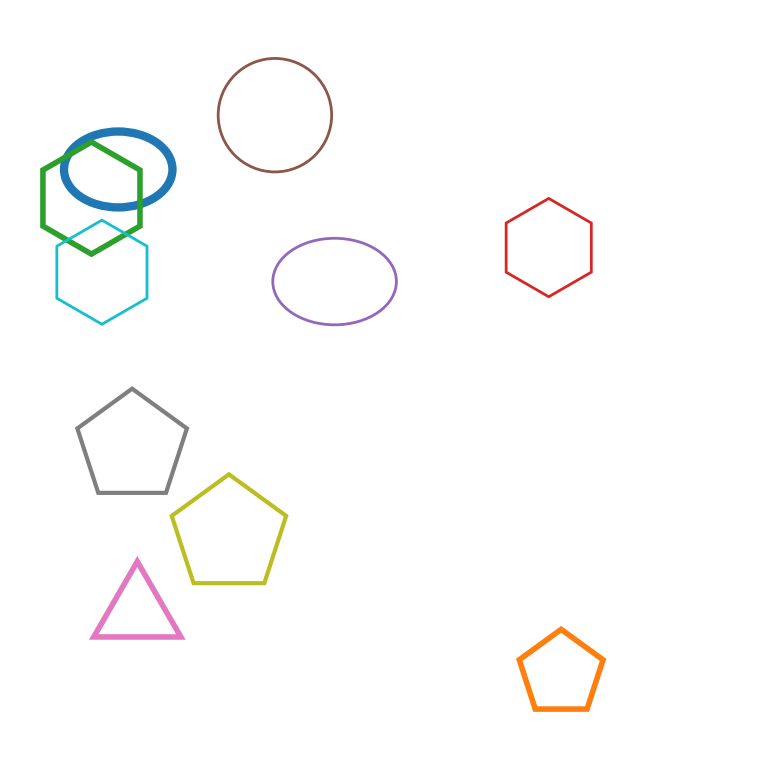[{"shape": "oval", "thickness": 3, "radius": 0.35, "center": [0.154, 0.78]}, {"shape": "pentagon", "thickness": 2, "radius": 0.29, "center": [0.729, 0.125]}, {"shape": "hexagon", "thickness": 2, "radius": 0.36, "center": [0.119, 0.743]}, {"shape": "hexagon", "thickness": 1, "radius": 0.32, "center": [0.713, 0.678]}, {"shape": "oval", "thickness": 1, "radius": 0.4, "center": [0.435, 0.634]}, {"shape": "circle", "thickness": 1, "radius": 0.37, "center": [0.357, 0.85]}, {"shape": "triangle", "thickness": 2, "radius": 0.33, "center": [0.178, 0.205]}, {"shape": "pentagon", "thickness": 1.5, "radius": 0.37, "center": [0.172, 0.42]}, {"shape": "pentagon", "thickness": 1.5, "radius": 0.39, "center": [0.297, 0.306]}, {"shape": "hexagon", "thickness": 1, "radius": 0.34, "center": [0.132, 0.646]}]